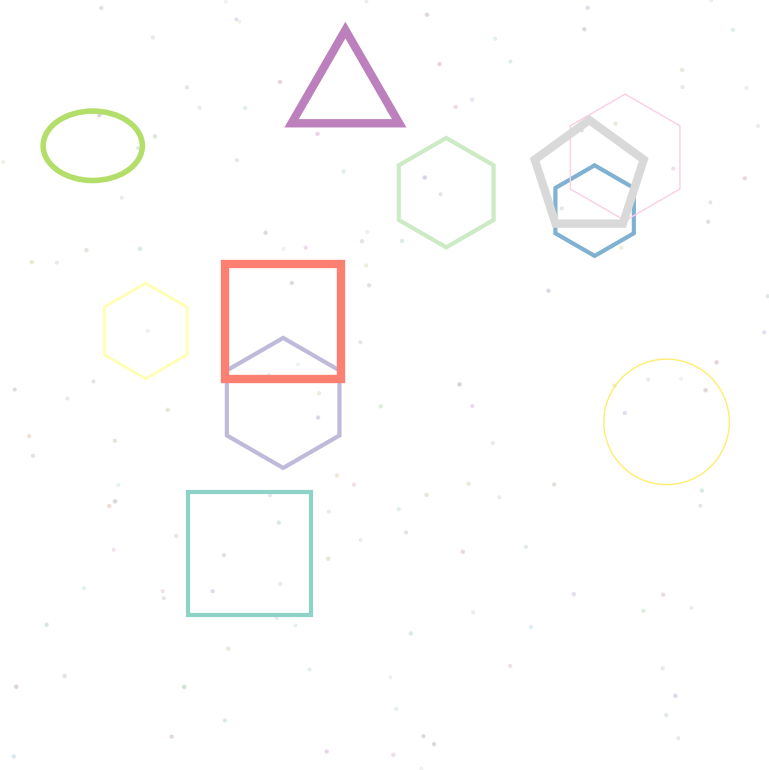[{"shape": "square", "thickness": 1.5, "radius": 0.4, "center": [0.324, 0.281]}, {"shape": "hexagon", "thickness": 1, "radius": 0.31, "center": [0.189, 0.57]}, {"shape": "hexagon", "thickness": 1.5, "radius": 0.42, "center": [0.368, 0.477]}, {"shape": "square", "thickness": 3, "radius": 0.38, "center": [0.368, 0.582]}, {"shape": "hexagon", "thickness": 1.5, "radius": 0.29, "center": [0.772, 0.726]}, {"shape": "oval", "thickness": 2, "radius": 0.32, "center": [0.12, 0.811]}, {"shape": "hexagon", "thickness": 0.5, "radius": 0.41, "center": [0.812, 0.796]}, {"shape": "pentagon", "thickness": 3, "radius": 0.37, "center": [0.765, 0.77]}, {"shape": "triangle", "thickness": 3, "radius": 0.4, "center": [0.449, 0.88]}, {"shape": "hexagon", "thickness": 1.5, "radius": 0.36, "center": [0.579, 0.75]}, {"shape": "circle", "thickness": 0.5, "radius": 0.41, "center": [0.866, 0.452]}]